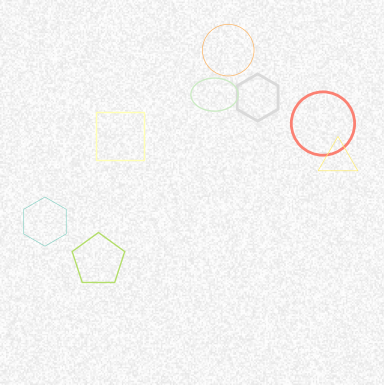[{"shape": "hexagon", "thickness": 0.5, "radius": 0.32, "center": [0.117, 0.424]}, {"shape": "square", "thickness": 1, "radius": 0.31, "center": [0.312, 0.646]}, {"shape": "circle", "thickness": 2, "radius": 0.41, "center": [0.839, 0.679]}, {"shape": "circle", "thickness": 0.5, "radius": 0.34, "center": [0.593, 0.87]}, {"shape": "pentagon", "thickness": 1, "radius": 0.36, "center": [0.256, 0.324]}, {"shape": "hexagon", "thickness": 2, "radius": 0.31, "center": [0.669, 0.747]}, {"shape": "oval", "thickness": 1, "radius": 0.31, "center": [0.557, 0.754]}, {"shape": "triangle", "thickness": 0.5, "radius": 0.3, "center": [0.878, 0.586]}]